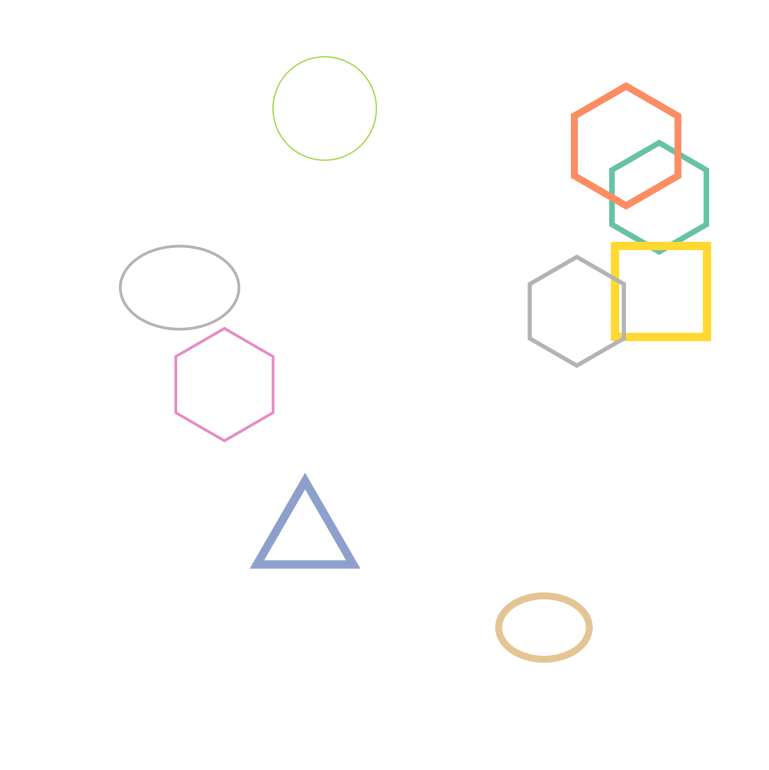[{"shape": "hexagon", "thickness": 2, "radius": 0.35, "center": [0.856, 0.744]}, {"shape": "hexagon", "thickness": 2.5, "radius": 0.39, "center": [0.813, 0.81]}, {"shape": "triangle", "thickness": 3, "radius": 0.36, "center": [0.396, 0.303]}, {"shape": "hexagon", "thickness": 1, "radius": 0.36, "center": [0.291, 0.501]}, {"shape": "circle", "thickness": 0.5, "radius": 0.34, "center": [0.422, 0.859]}, {"shape": "square", "thickness": 3, "radius": 0.3, "center": [0.858, 0.621]}, {"shape": "oval", "thickness": 2.5, "radius": 0.29, "center": [0.706, 0.185]}, {"shape": "oval", "thickness": 1, "radius": 0.39, "center": [0.233, 0.626]}, {"shape": "hexagon", "thickness": 1.5, "radius": 0.35, "center": [0.749, 0.596]}]